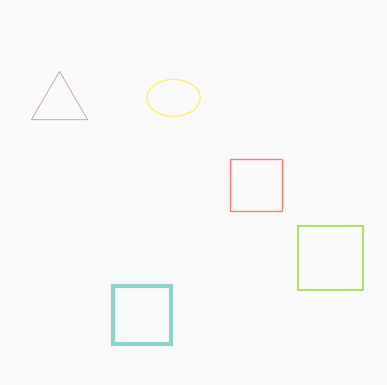[{"shape": "square", "thickness": 3, "radius": 0.37, "center": [0.366, 0.181]}, {"shape": "square", "thickness": 1, "radius": 0.34, "center": [0.661, 0.52]}, {"shape": "square", "thickness": 1.5, "radius": 0.42, "center": [0.853, 0.329]}, {"shape": "triangle", "thickness": 0.5, "radius": 0.42, "center": [0.154, 0.731]}, {"shape": "oval", "thickness": 1, "radius": 0.34, "center": [0.448, 0.746]}]